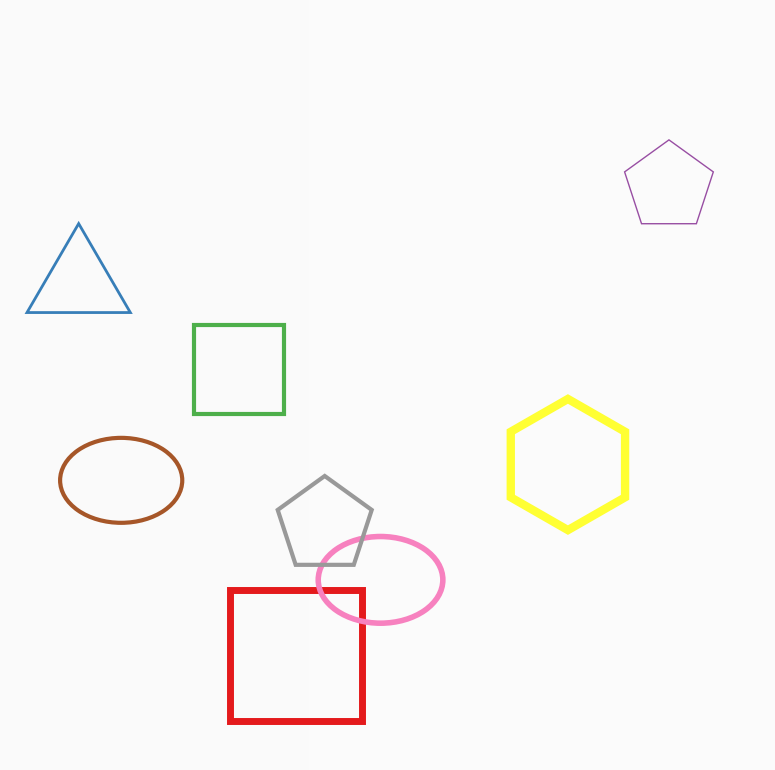[{"shape": "square", "thickness": 2.5, "radius": 0.42, "center": [0.382, 0.149]}, {"shape": "triangle", "thickness": 1, "radius": 0.38, "center": [0.102, 0.633]}, {"shape": "square", "thickness": 1.5, "radius": 0.29, "center": [0.309, 0.52]}, {"shape": "pentagon", "thickness": 0.5, "radius": 0.3, "center": [0.863, 0.758]}, {"shape": "hexagon", "thickness": 3, "radius": 0.43, "center": [0.733, 0.397]}, {"shape": "oval", "thickness": 1.5, "radius": 0.39, "center": [0.156, 0.376]}, {"shape": "oval", "thickness": 2, "radius": 0.4, "center": [0.491, 0.247]}, {"shape": "pentagon", "thickness": 1.5, "radius": 0.32, "center": [0.419, 0.318]}]